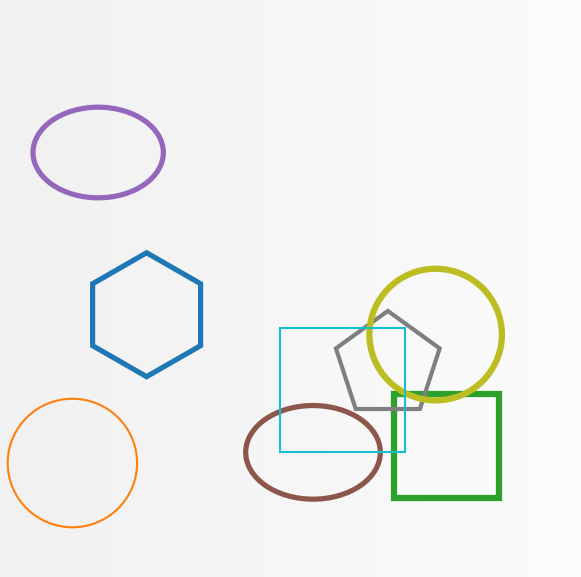[{"shape": "hexagon", "thickness": 2.5, "radius": 0.54, "center": [0.252, 0.454]}, {"shape": "circle", "thickness": 1, "radius": 0.56, "center": [0.125, 0.197]}, {"shape": "square", "thickness": 3, "radius": 0.45, "center": [0.769, 0.227]}, {"shape": "oval", "thickness": 2.5, "radius": 0.56, "center": [0.169, 0.735]}, {"shape": "oval", "thickness": 2.5, "radius": 0.58, "center": [0.539, 0.216]}, {"shape": "pentagon", "thickness": 2, "radius": 0.47, "center": [0.667, 0.367]}, {"shape": "circle", "thickness": 3, "radius": 0.57, "center": [0.75, 0.42]}, {"shape": "square", "thickness": 1, "radius": 0.54, "center": [0.59, 0.324]}]